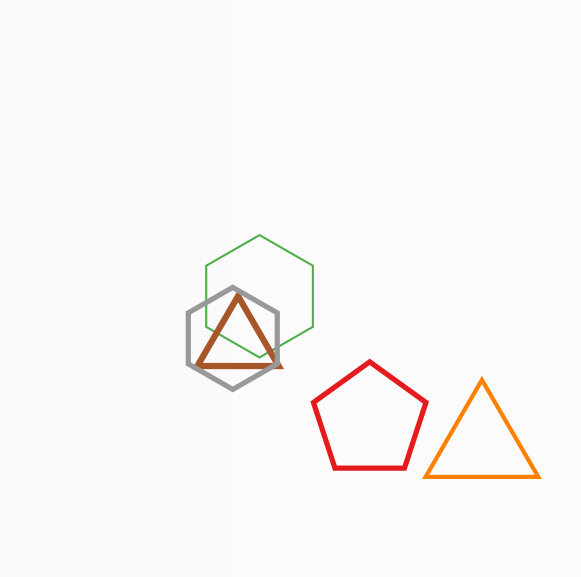[{"shape": "pentagon", "thickness": 2.5, "radius": 0.51, "center": [0.636, 0.271]}, {"shape": "hexagon", "thickness": 1, "radius": 0.53, "center": [0.447, 0.486]}, {"shape": "triangle", "thickness": 2, "radius": 0.56, "center": [0.829, 0.229]}, {"shape": "triangle", "thickness": 3, "radius": 0.4, "center": [0.41, 0.406]}, {"shape": "hexagon", "thickness": 2.5, "radius": 0.44, "center": [0.4, 0.413]}]